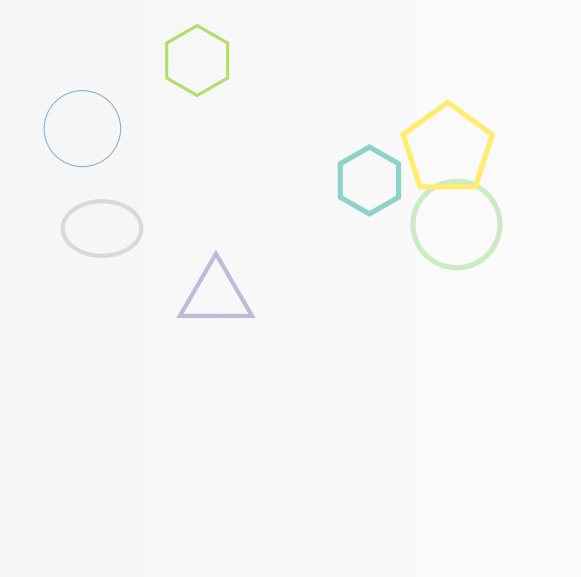[{"shape": "hexagon", "thickness": 2.5, "radius": 0.29, "center": [0.636, 0.687]}, {"shape": "triangle", "thickness": 2, "radius": 0.36, "center": [0.372, 0.488]}, {"shape": "circle", "thickness": 0.5, "radius": 0.33, "center": [0.142, 0.776]}, {"shape": "hexagon", "thickness": 1.5, "radius": 0.3, "center": [0.339, 0.894]}, {"shape": "oval", "thickness": 2, "radius": 0.34, "center": [0.176, 0.603]}, {"shape": "circle", "thickness": 2.5, "radius": 0.37, "center": [0.785, 0.61]}, {"shape": "pentagon", "thickness": 2.5, "radius": 0.4, "center": [0.77, 0.741]}]